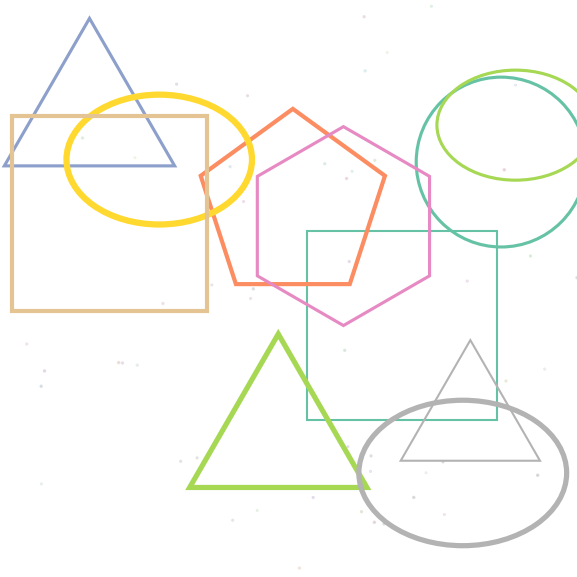[{"shape": "square", "thickness": 1, "radius": 0.82, "center": [0.696, 0.436]}, {"shape": "circle", "thickness": 1.5, "radius": 0.74, "center": [0.868, 0.719]}, {"shape": "pentagon", "thickness": 2, "radius": 0.84, "center": [0.507, 0.643]}, {"shape": "triangle", "thickness": 1.5, "radius": 0.85, "center": [0.155, 0.797]}, {"shape": "hexagon", "thickness": 1.5, "radius": 0.86, "center": [0.595, 0.608]}, {"shape": "triangle", "thickness": 2.5, "radius": 0.89, "center": [0.482, 0.244]}, {"shape": "oval", "thickness": 1.5, "radius": 0.68, "center": [0.893, 0.782]}, {"shape": "oval", "thickness": 3, "radius": 0.8, "center": [0.276, 0.723]}, {"shape": "square", "thickness": 2, "radius": 0.85, "center": [0.189, 0.63]}, {"shape": "oval", "thickness": 2.5, "radius": 0.9, "center": [0.801, 0.18]}, {"shape": "triangle", "thickness": 1, "radius": 0.7, "center": [0.814, 0.271]}]